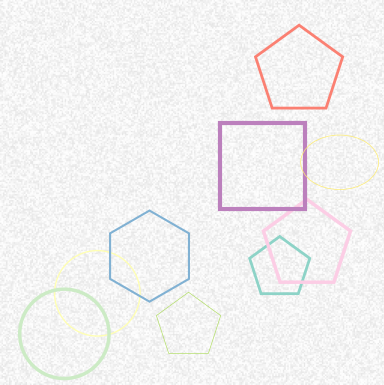[{"shape": "pentagon", "thickness": 2, "radius": 0.41, "center": [0.726, 0.304]}, {"shape": "circle", "thickness": 1, "radius": 0.56, "center": [0.253, 0.238]}, {"shape": "pentagon", "thickness": 2, "radius": 0.6, "center": [0.777, 0.816]}, {"shape": "hexagon", "thickness": 1.5, "radius": 0.59, "center": [0.388, 0.335]}, {"shape": "pentagon", "thickness": 0.5, "radius": 0.44, "center": [0.49, 0.153]}, {"shape": "pentagon", "thickness": 2.5, "radius": 0.59, "center": [0.797, 0.363]}, {"shape": "square", "thickness": 3, "radius": 0.55, "center": [0.682, 0.569]}, {"shape": "circle", "thickness": 2.5, "radius": 0.58, "center": [0.167, 0.133]}, {"shape": "oval", "thickness": 0.5, "radius": 0.51, "center": [0.882, 0.578]}]